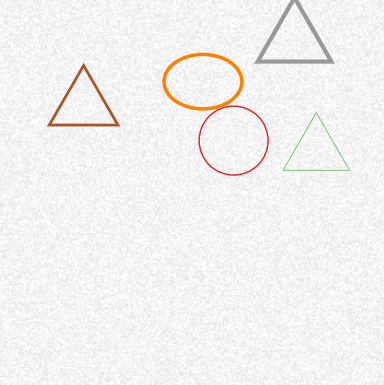[{"shape": "circle", "thickness": 1, "radius": 0.45, "center": [0.607, 0.635]}, {"shape": "triangle", "thickness": 0.5, "radius": 0.5, "center": [0.822, 0.608]}, {"shape": "oval", "thickness": 2.5, "radius": 0.51, "center": [0.527, 0.788]}, {"shape": "triangle", "thickness": 2, "radius": 0.51, "center": [0.217, 0.727]}, {"shape": "triangle", "thickness": 3, "radius": 0.55, "center": [0.765, 0.895]}]